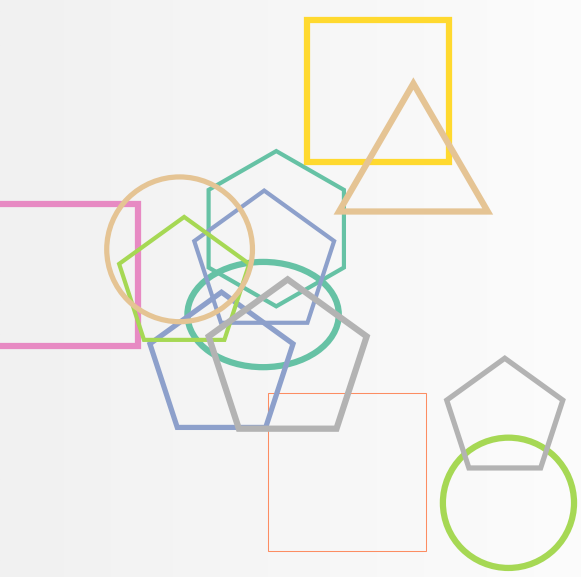[{"shape": "hexagon", "thickness": 2, "radius": 0.67, "center": [0.475, 0.603]}, {"shape": "oval", "thickness": 3, "radius": 0.65, "center": [0.453, 0.454]}, {"shape": "square", "thickness": 0.5, "radius": 0.68, "center": [0.597, 0.182]}, {"shape": "pentagon", "thickness": 2, "radius": 0.63, "center": [0.455, 0.543]}, {"shape": "pentagon", "thickness": 2.5, "radius": 0.65, "center": [0.381, 0.364]}, {"shape": "square", "thickness": 3, "radius": 0.61, "center": [0.116, 0.523]}, {"shape": "circle", "thickness": 3, "radius": 0.56, "center": [0.875, 0.128]}, {"shape": "pentagon", "thickness": 2, "radius": 0.59, "center": [0.317, 0.506]}, {"shape": "square", "thickness": 3, "radius": 0.61, "center": [0.65, 0.841]}, {"shape": "triangle", "thickness": 3, "radius": 0.74, "center": [0.711, 0.707]}, {"shape": "circle", "thickness": 2.5, "radius": 0.63, "center": [0.309, 0.567]}, {"shape": "pentagon", "thickness": 3, "radius": 0.71, "center": [0.495, 0.372]}, {"shape": "pentagon", "thickness": 2.5, "radius": 0.53, "center": [0.868, 0.274]}]